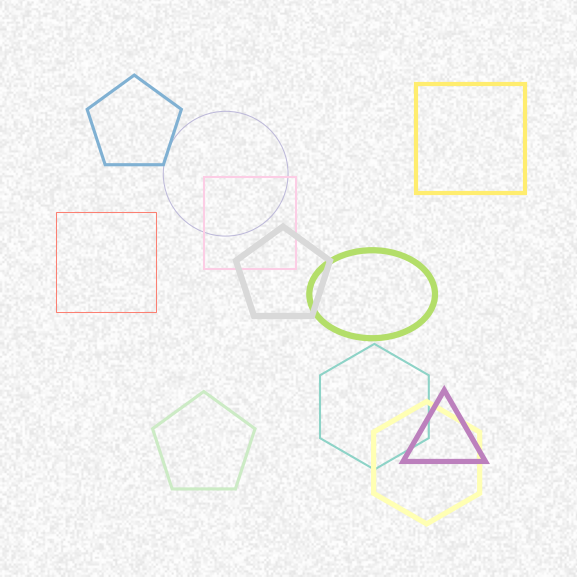[{"shape": "hexagon", "thickness": 1, "radius": 0.54, "center": [0.648, 0.295]}, {"shape": "hexagon", "thickness": 2.5, "radius": 0.53, "center": [0.739, 0.198]}, {"shape": "circle", "thickness": 0.5, "radius": 0.54, "center": [0.391, 0.698]}, {"shape": "square", "thickness": 0.5, "radius": 0.43, "center": [0.184, 0.545]}, {"shape": "pentagon", "thickness": 1.5, "radius": 0.43, "center": [0.233, 0.783]}, {"shape": "oval", "thickness": 3, "radius": 0.54, "center": [0.644, 0.49]}, {"shape": "square", "thickness": 1, "radius": 0.4, "center": [0.433, 0.613]}, {"shape": "pentagon", "thickness": 3, "radius": 0.43, "center": [0.49, 0.521]}, {"shape": "triangle", "thickness": 2.5, "radius": 0.41, "center": [0.769, 0.241]}, {"shape": "pentagon", "thickness": 1.5, "radius": 0.47, "center": [0.353, 0.228]}, {"shape": "square", "thickness": 2, "radius": 0.47, "center": [0.814, 0.76]}]